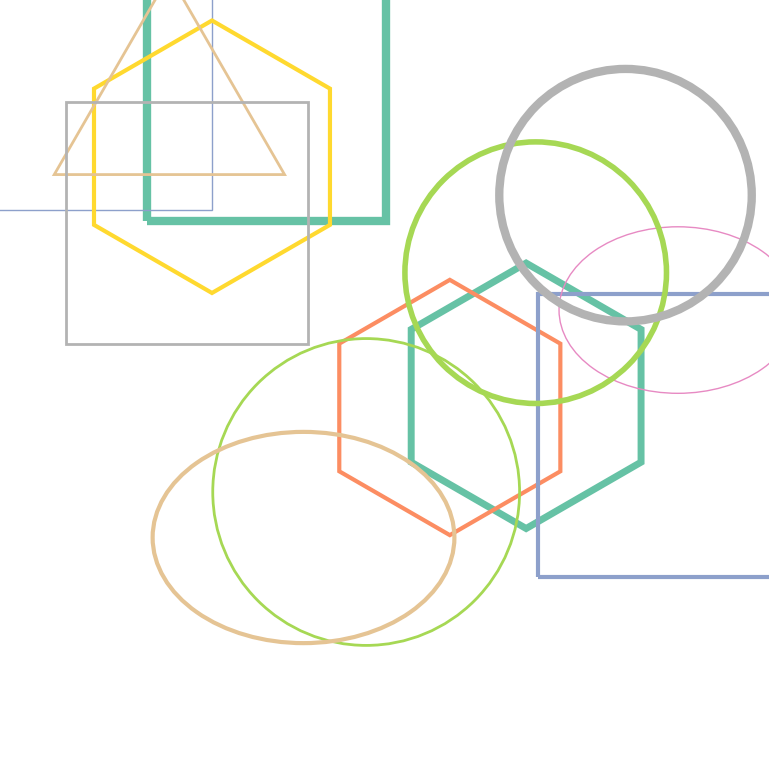[{"shape": "square", "thickness": 3, "radius": 0.78, "center": [0.346, 0.869]}, {"shape": "hexagon", "thickness": 2.5, "radius": 0.86, "center": [0.683, 0.486]}, {"shape": "hexagon", "thickness": 1.5, "radius": 0.83, "center": [0.584, 0.471]}, {"shape": "square", "thickness": 1.5, "radius": 0.92, "center": [0.883, 0.435]}, {"shape": "square", "thickness": 0.5, "radius": 0.83, "center": [0.109, 0.894]}, {"shape": "oval", "thickness": 0.5, "radius": 0.77, "center": [0.88, 0.597]}, {"shape": "circle", "thickness": 1, "radius": 1.0, "center": [0.476, 0.361]}, {"shape": "circle", "thickness": 2, "radius": 0.85, "center": [0.696, 0.646]}, {"shape": "hexagon", "thickness": 1.5, "radius": 0.88, "center": [0.275, 0.796]}, {"shape": "triangle", "thickness": 1, "radius": 0.86, "center": [0.22, 0.86]}, {"shape": "oval", "thickness": 1.5, "radius": 0.98, "center": [0.394, 0.302]}, {"shape": "circle", "thickness": 3, "radius": 0.82, "center": [0.812, 0.747]}, {"shape": "square", "thickness": 1, "radius": 0.79, "center": [0.243, 0.71]}]